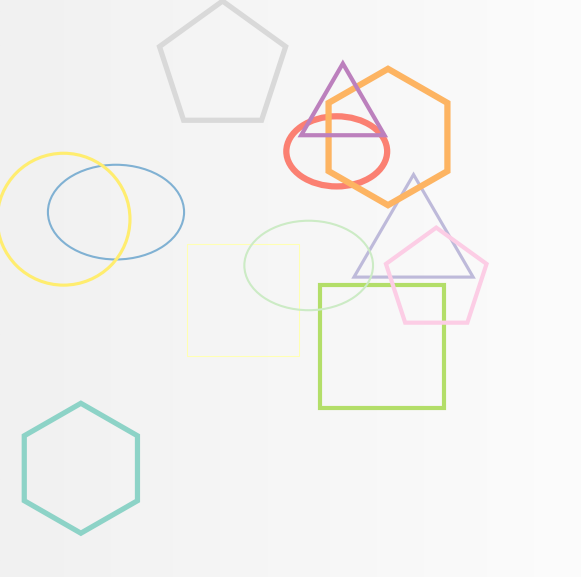[{"shape": "hexagon", "thickness": 2.5, "radius": 0.56, "center": [0.139, 0.188]}, {"shape": "square", "thickness": 0.5, "radius": 0.48, "center": [0.418, 0.48]}, {"shape": "triangle", "thickness": 1.5, "radius": 0.59, "center": [0.711, 0.578]}, {"shape": "oval", "thickness": 3, "radius": 0.43, "center": [0.579, 0.737]}, {"shape": "oval", "thickness": 1, "radius": 0.59, "center": [0.2, 0.632]}, {"shape": "hexagon", "thickness": 3, "radius": 0.59, "center": [0.668, 0.762]}, {"shape": "square", "thickness": 2, "radius": 0.53, "center": [0.657, 0.399]}, {"shape": "pentagon", "thickness": 2, "radius": 0.45, "center": [0.751, 0.514]}, {"shape": "pentagon", "thickness": 2.5, "radius": 0.57, "center": [0.383, 0.883]}, {"shape": "triangle", "thickness": 2, "radius": 0.41, "center": [0.59, 0.806]}, {"shape": "oval", "thickness": 1, "radius": 0.55, "center": [0.531, 0.539]}, {"shape": "circle", "thickness": 1.5, "radius": 0.57, "center": [0.109, 0.62]}]